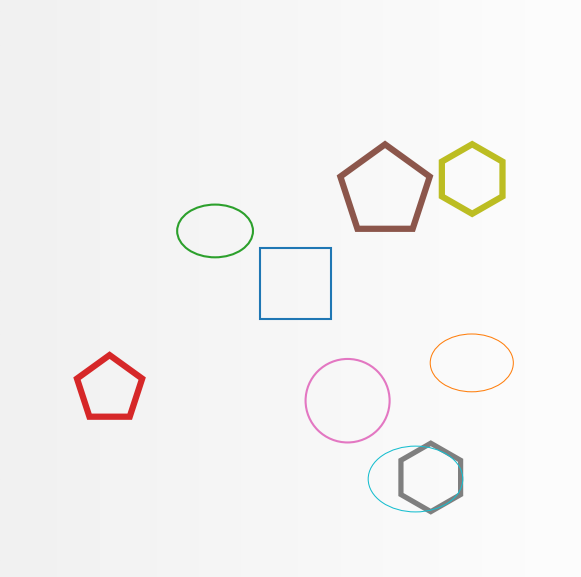[{"shape": "square", "thickness": 1, "radius": 0.3, "center": [0.509, 0.508]}, {"shape": "oval", "thickness": 0.5, "radius": 0.36, "center": [0.812, 0.371]}, {"shape": "oval", "thickness": 1, "radius": 0.33, "center": [0.37, 0.599]}, {"shape": "pentagon", "thickness": 3, "radius": 0.29, "center": [0.189, 0.325]}, {"shape": "pentagon", "thickness": 3, "radius": 0.4, "center": [0.662, 0.668]}, {"shape": "circle", "thickness": 1, "radius": 0.36, "center": [0.598, 0.305]}, {"shape": "hexagon", "thickness": 2.5, "radius": 0.3, "center": [0.741, 0.172]}, {"shape": "hexagon", "thickness": 3, "radius": 0.3, "center": [0.812, 0.689]}, {"shape": "oval", "thickness": 0.5, "radius": 0.41, "center": [0.715, 0.17]}]